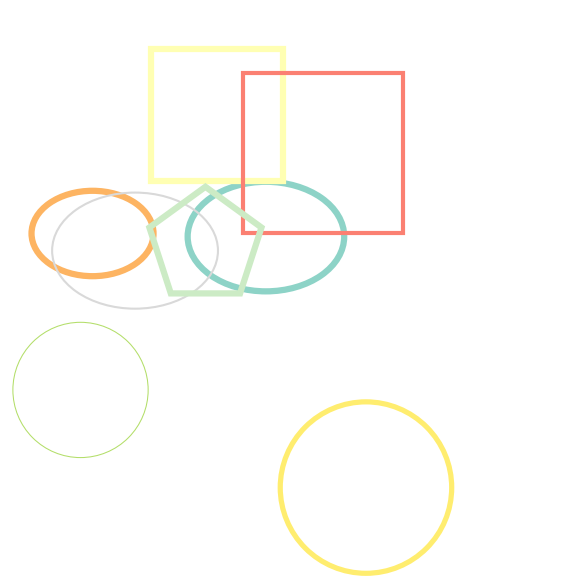[{"shape": "oval", "thickness": 3, "radius": 0.68, "center": [0.46, 0.59]}, {"shape": "square", "thickness": 3, "radius": 0.57, "center": [0.376, 0.8]}, {"shape": "square", "thickness": 2, "radius": 0.69, "center": [0.559, 0.735]}, {"shape": "oval", "thickness": 3, "radius": 0.53, "center": [0.16, 0.595]}, {"shape": "circle", "thickness": 0.5, "radius": 0.59, "center": [0.139, 0.324]}, {"shape": "oval", "thickness": 1, "radius": 0.72, "center": [0.234, 0.565]}, {"shape": "pentagon", "thickness": 3, "radius": 0.51, "center": [0.356, 0.574]}, {"shape": "circle", "thickness": 2.5, "radius": 0.74, "center": [0.634, 0.155]}]